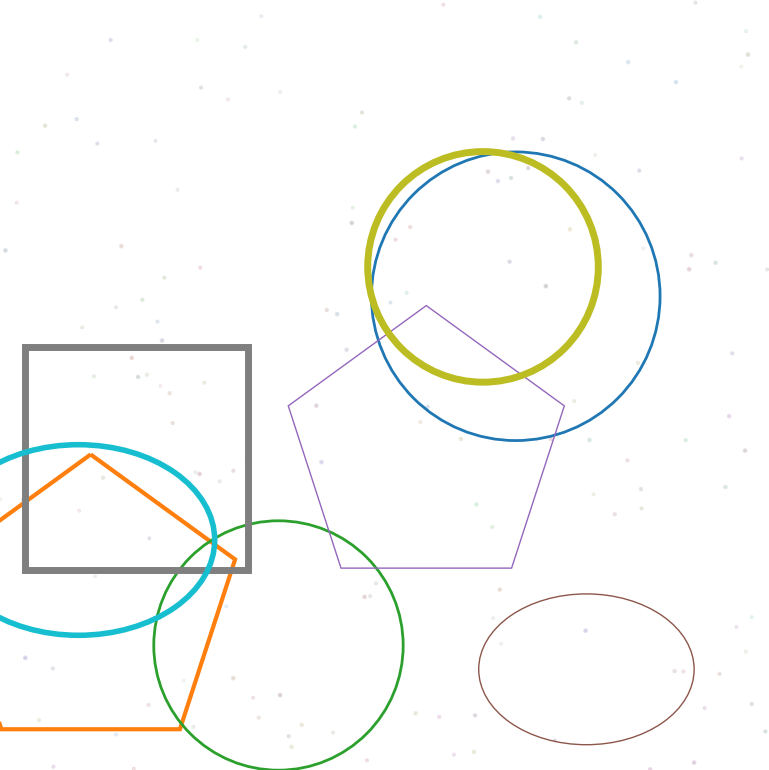[{"shape": "circle", "thickness": 1, "radius": 0.94, "center": [0.67, 0.615]}, {"shape": "pentagon", "thickness": 1.5, "radius": 0.99, "center": [0.118, 0.213]}, {"shape": "circle", "thickness": 1, "radius": 0.81, "center": [0.362, 0.162]}, {"shape": "pentagon", "thickness": 0.5, "radius": 0.94, "center": [0.554, 0.415]}, {"shape": "oval", "thickness": 0.5, "radius": 0.7, "center": [0.762, 0.131]}, {"shape": "square", "thickness": 2.5, "radius": 0.72, "center": [0.177, 0.405]}, {"shape": "circle", "thickness": 2.5, "radius": 0.75, "center": [0.627, 0.653]}, {"shape": "oval", "thickness": 2, "radius": 0.88, "center": [0.102, 0.299]}]